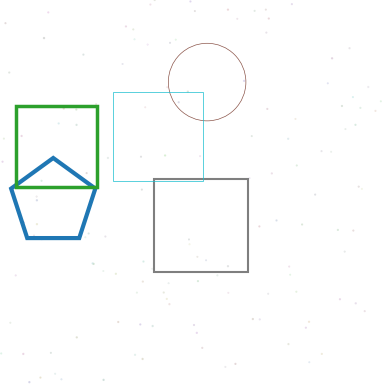[{"shape": "pentagon", "thickness": 3, "radius": 0.57, "center": [0.138, 0.475]}, {"shape": "square", "thickness": 2.5, "radius": 0.52, "center": [0.146, 0.619]}, {"shape": "circle", "thickness": 0.5, "radius": 0.5, "center": [0.538, 0.787]}, {"shape": "square", "thickness": 1.5, "radius": 0.61, "center": [0.522, 0.414]}, {"shape": "square", "thickness": 0.5, "radius": 0.58, "center": [0.411, 0.645]}]